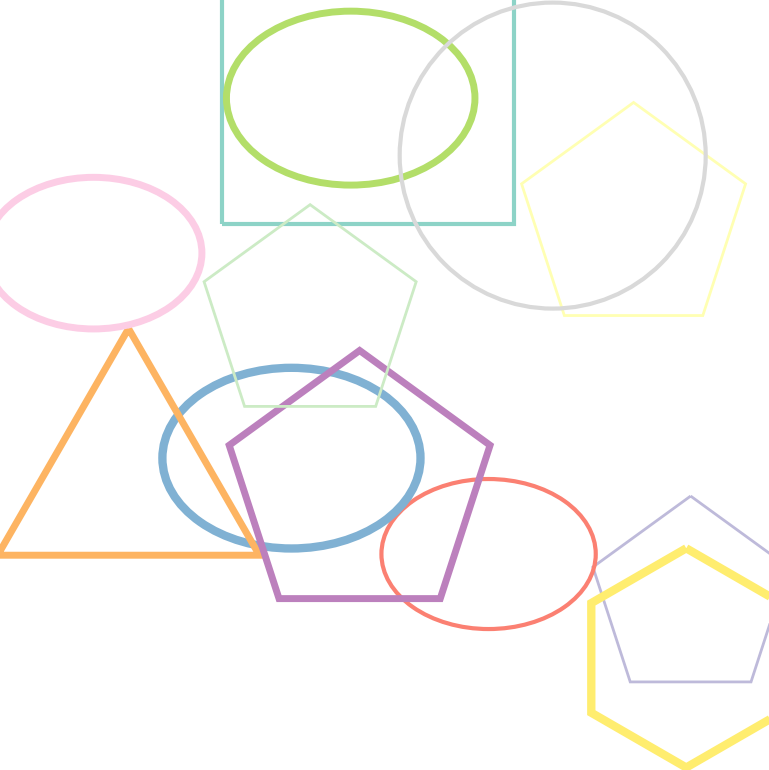[{"shape": "square", "thickness": 1.5, "radius": 0.95, "center": [0.478, 0.899]}, {"shape": "pentagon", "thickness": 1, "radius": 0.76, "center": [0.823, 0.714]}, {"shape": "pentagon", "thickness": 1, "radius": 0.67, "center": [0.897, 0.222]}, {"shape": "oval", "thickness": 1.5, "radius": 0.7, "center": [0.635, 0.28]}, {"shape": "oval", "thickness": 3, "radius": 0.84, "center": [0.379, 0.405]}, {"shape": "triangle", "thickness": 2.5, "radius": 0.98, "center": [0.167, 0.377]}, {"shape": "oval", "thickness": 2.5, "radius": 0.81, "center": [0.455, 0.873]}, {"shape": "oval", "thickness": 2.5, "radius": 0.7, "center": [0.122, 0.671]}, {"shape": "circle", "thickness": 1.5, "radius": 0.99, "center": [0.718, 0.798]}, {"shape": "pentagon", "thickness": 2.5, "radius": 0.89, "center": [0.467, 0.367]}, {"shape": "pentagon", "thickness": 1, "radius": 0.72, "center": [0.403, 0.589]}, {"shape": "hexagon", "thickness": 3, "radius": 0.71, "center": [0.891, 0.146]}]